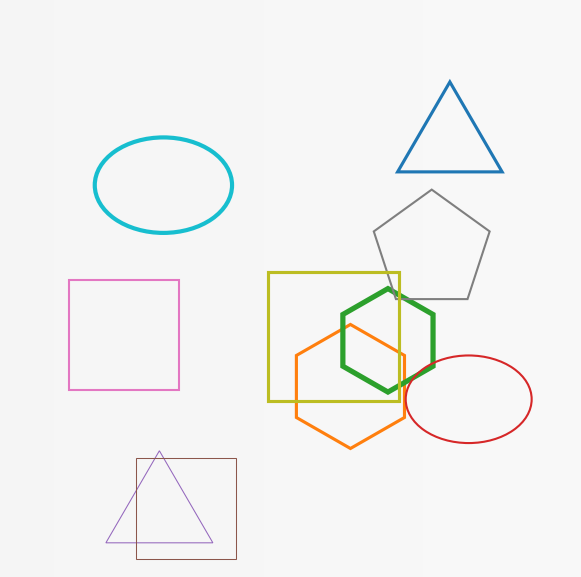[{"shape": "triangle", "thickness": 1.5, "radius": 0.52, "center": [0.774, 0.753]}, {"shape": "hexagon", "thickness": 1.5, "radius": 0.54, "center": [0.603, 0.33]}, {"shape": "hexagon", "thickness": 2.5, "radius": 0.45, "center": [0.667, 0.41]}, {"shape": "oval", "thickness": 1, "radius": 0.54, "center": [0.806, 0.308]}, {"shape": "triangle", "thickness": 0.5, "radius": 0.53, "center": [0.274, 0.112]}, {"shape": "square", "thickness": 0.5, "radius": 0.43, "center": [0.32, 0.119]}, {"shape": "square", "thickness": 1, "radius": 0.48, "center": [0.213, 0.42]}, {"shape": "pentagon", "thickness": 1, "radius": 0.52, "center": [0.743, 0.566]}, {"shape": "square", "thickness": 1.5, "radius": 0.56, "center": [0.573, 0.416]}, {"shape": "oval", "thickness": 2, "radius": 0.59, "center": [0.281, 0.679]}]